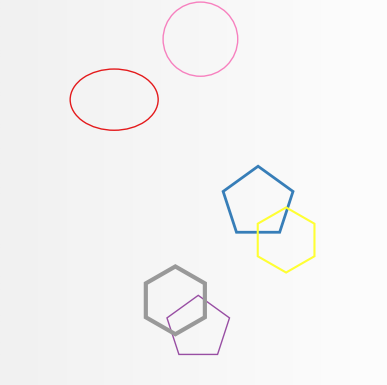[{"shape": "oval", "thickness": 1, "radius": 0.57, "center": [0.295, 0.741]}, {"shape": "pentagon", "thickness": 2, "radius": 0.47, "center": [0.666, 0.473]}, {"shape": "pentagon", "thickness": 1, "radius": 0.42, "center": [0.512, 0.148]}, {"shape": "hexagon", "thickness": 1.5, "radius": 0.42, "center": [0.738, 0.377]}, {"shape": "circle", "thickness": 1, "radius": 0.48, "center": [0.517, 0.898]}, {"shape": "hexagon", "thickness": 3, "radius": 0.44, "center": [0.452, 0.22]}]